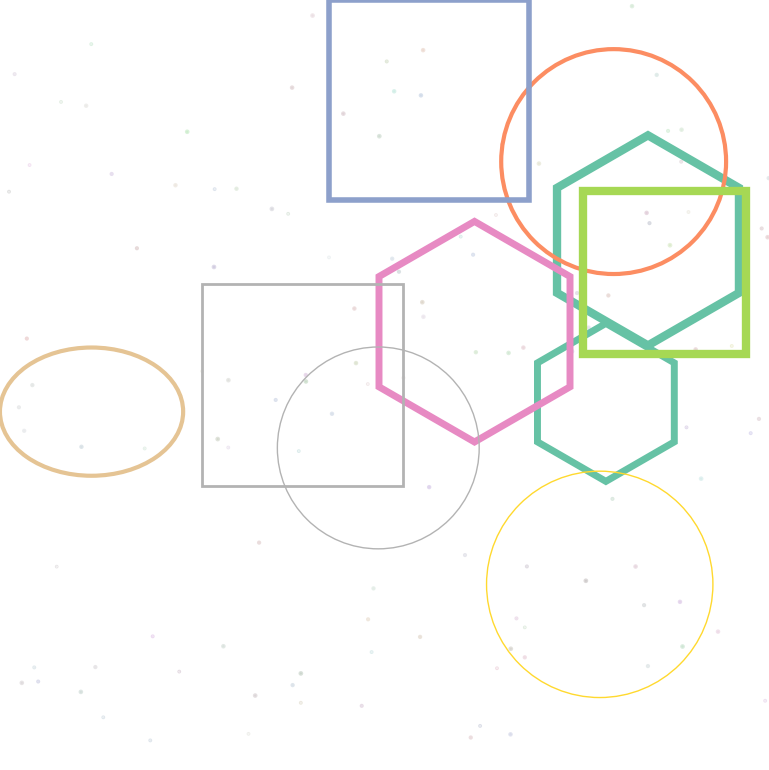[{"shape": "hexagon", "thickness": 2.5, "radius": 0.51, "center": [0.787, 0.477]}, {"shape": "hexagon", "thickness": 3, "radius": 0.68, "center": [0.842, 0.688]}, {"shape": "circle", "thickness": 1.5, "radius": 0.73, "center": [0.797, 0.79]}, {"shape": "square", "thickness": 2, "radius": 0.65, "center": [0.557, 0.871]}, {"shape": "hexagon", "thickness": 2.5, "radius": 0.72, "center": [0.616, 0.569]}, {"shape": "square", "thickness": 3, "radius": 0.53, "center": [0.863, 0.646]}, {"shape": "circle", "thickness": 0.5, "radius": 0.73, "center": [0.779, 0.241]}, {"shape": "oval", "thickness": 1.5, "radius": 0.59, "center": [0.119, 0.465]}, {"shape": "circle", "thickness": 0.5, "radius": 0.66, "center": [0.491, 0.418]}, {"shape": "square", "thickness": 1, "radius": 0.66, "center": [0.393, 0.5]}]